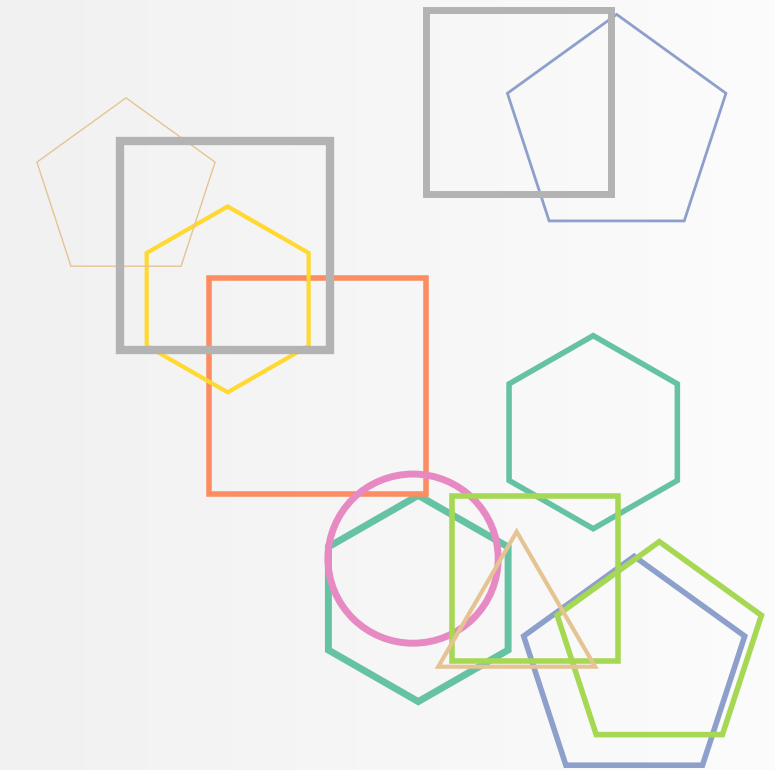[{"shape": "hexagon", "thickness": 2, "radius": 0.63, "center": [0.765, 0.439]}, {"shape": "hexagon", "thickness": 2.5, "radius": 0.67, "center": [0.54, 0.223]}, {"shape": "square", "thickness": 2, "radius": 0.7, "center": [0.41, 0.498]}, {"shape": "pentagon", "thickness": 2, "radius": 0.75, "center": [0.818, 0.128]}, {"shape": "pentagon", "thickness": 1, "radius": 0.74, "center": [0.796, 0.833]}, {"shape": "circle", "thickness": 2.5, "radius": 0.55, "center": [0.533, 0.275]}, {"shape": "pentagon", "thickness": 2, "radius": 0.69, "center": [0.851, 0.158]}, {"shape": "square", "thickness": 2, "radius": 0.54, "center": [0.69, 0.249]}, {"shape": "hexagon", "thickness": 1.5, "radius": 0.6, "center": [0.294, 0.611]}, {"shape": "triangle", "thickness": 1.5, "radius": 0.58, "center": [0.667, 0.193]}, {"shape": "pentagon", "thickness": 0.5, "radius": 0.6, "center": [0.163, 0.752]}, {"shape": "square", "thickness": 2.5, "radius": 0.6, "center": [0.669, 0.868]}, {"shape": "square", "thickness": 3, "radius": 0.68, "center": [0.29, 0.681]}]